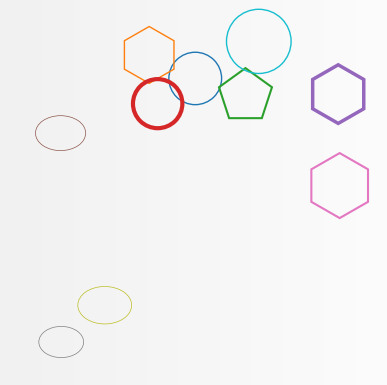[{"shape": "circle", "thickness": 1, "radius": 0.34, "center": [0.504, 0.796]}, {"shape": "hexagon", "thickness": 1, "radius": 0.37, "center": [0.385, 0.857]}, {"shape": "pentagon", "thickness": 1.5, "radius": 0.36, "center": [0.633, 0.751]}, {"shape": "circle", "thickness": 3, "radius": 0.32, "center": [0.407, 0.731]}, {"shape": "hexagon", "thickness": 2.5, "radius": 0.38, "center": [0.873, 0.756]}, {"shape": "oval", "thickness": 0.5, "radius": 0.32, "center": [0.156, 0.654]}, {"shape": "hexagon", "thickness": 1.5, "radius": 0.42, "center": [0.877, 0.518]}, {"shape": "oval", "thickness": 0.5, "radius": 0.29, "center": [0.158, 0.112]}, {"shape": "oval", "thickness": 0.5, "radius": 0.35, "center": [0.27, 0.207]}, {"shape": "circle", "thickness": 1, "radius": 0.42, "center": [0.668, 0.893]}]